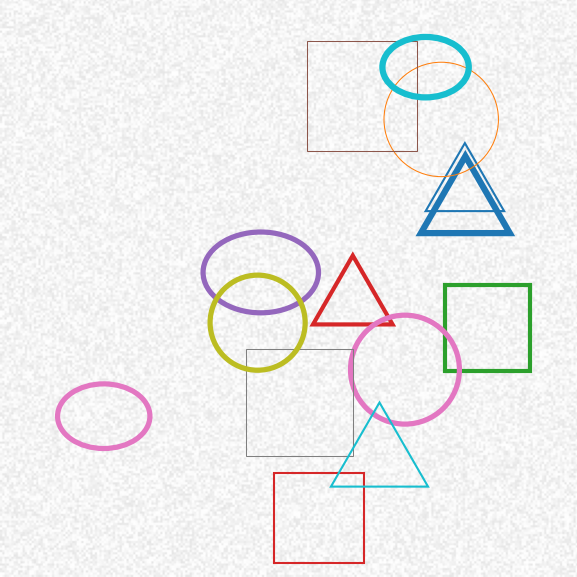[{"shape": "triangle", "thickness": 1, "radius": 0.39, "center": [0.805, 0.673]}, {"shape": "triangle", "thickness": 3, "radius": 0.44, "center": [0.806, 0.64]}, {"shape": "circle", "thickness": 0.5, "radius": 0.5, "center": [0.764, 0.792]}, {"shape": "square", "thickness": 2, "radius": 0.37, "center": [0.844, 0.431]}, {"shape": "triangle", "thickness": 2, "radius": 0.4, "center": [0.611, 0.477]}, {"shape": "square", "thickness": 1, "radius": 0.39, "center": [0.552, 0.102]}, {"shape": "oval", "thickness": 2.5, "radius": 0.5, "center": [0.452, 0.527]}, {"shape": "square", "thickness": 0.5, "radius": 0.48, "center": [0.627, 0.833]}, {"shape": "circle", "thickness": 2.5, "radius": 0.47, "center": [0.701, 0.359]}, {"shape": "oval", "thickness": 2.5, "radius": 0.4, "center": [0.18, 0.278]}, {"shape": "square", "thickness": 0.5, "radius": 0.46, "center": [0.518, 0.301]}, {"shape": "circle", "thickness": 2.5, "radius": 0.41, "center": [0.446, 0.44]}, {"shape": "oval", "thickness": 3, "radius": 0.37, "center": [0.737, 0.883]}, {"shape": "triangle", "thickness": 1, "radius": 0.49, "center": [0.657, 0.205]}]